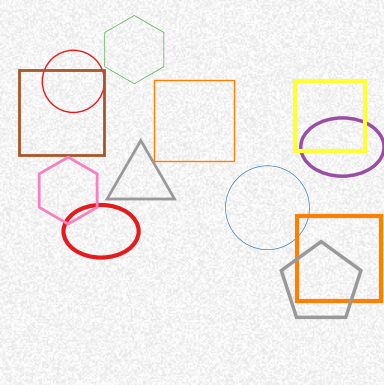[{"shape": "oval", "thickness": 3, "radius": 0.49, "center": [0.263, 0.399]}, {"shape": "circle", "thickness": 1, "radius": 0.4, "center": [0.191, 0.789]}, {"shape": "circle", "thickness": 0.5, "radius": 0.55, "center": [0.695, 0.46]}, {"shape": "hexagon", "thickness": 0.5, "radius": 0.44, "center": [0.349, 0.871]}, {"shape": "oval", "thickness": 2.5, "radius": 0.54, "center": [0.889, 0.618]}, {"shape": "square", "thickness": 3, "radius": 0.55, "center": [0.88, 0.329]}, {"shape": "square", "thickness": 1, "radius": 0.52, "center": [0.504, 0.687]}, {"shape": "square", "thickness": 3, "radius": 0.46, "center": [0.858, 0.698]}, {"shape": "square", "thickness": 2, "radius": 0.55, "center": [0.16, 0.707]}, {"shape": "hexagon", "thickness": 2, "radius": 0.43, "center": [0.177, 0.505]}, {"shape": "pentagon", "thickness": 2.5, "radius": 0.54, "center": [0.834, 0.264]}, {"shape": "triangle", "thickness": 2, "radius": 0.51, "center": [0.366, 0.534]}]